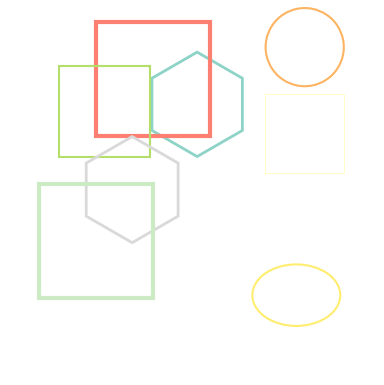[{"shape": "hexagon", "thickness": 2, "radius": 0.68, "center": [0.512, 0.729]}, {"shape": "square", "thickness": 0.5, "radius": 0.51, "center": [0.79, 0.652]}, {"shape": "square", "thickness": 3, "radius": 0.74, "center": [0.397, 0.795]}, {"shape": "circle", "thickness": 1.5, "radius": 0.51, "center": [0.791, 0.878]}, {"shape": "square", "thickness": 1.5, "radius": 0.59, "center": [0.272, 0.71]}, {"shape": "hexagon", "thickness": 2, "radius": 0.69, "center": [0.343, 0.507]}, {"shape": "square", "thickness": 3, "radius": 0.74, "center": [0.25, 0.374]}, {"shape": "oval", "thickness": 1.5, "radius": 0.57, "center": [0.77, 0.233]}]